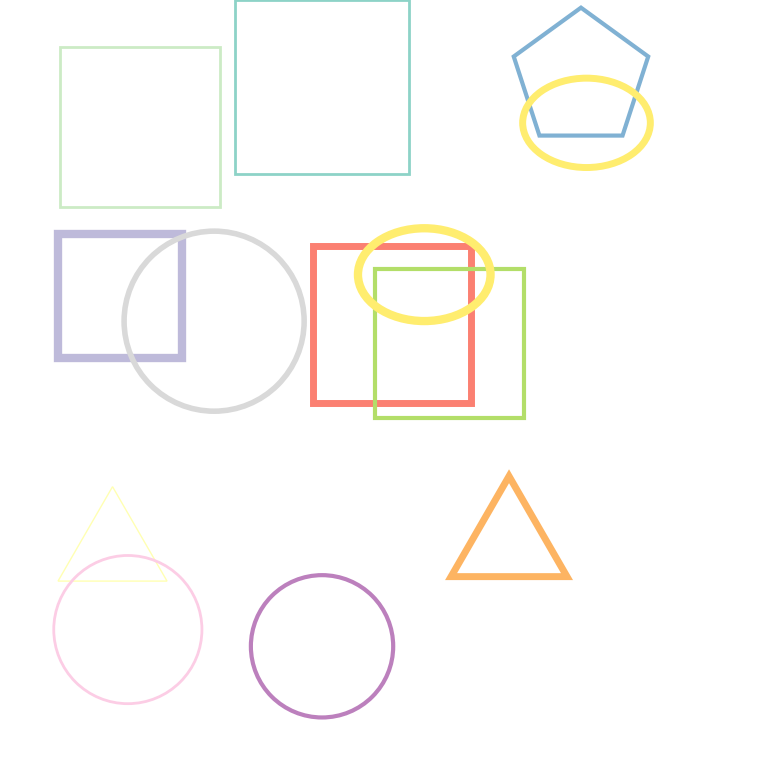[{"shape": "square", "thickness": 1, "radius": 0.57, "center": [0.418, 0.887]}, {"shape": "triangle", "thickness": 0.5, "radius": 0.41, "center": [0.146, 0.286]}, {"shape": "square", "thickness": 3, "radius": 0.4, "center": [0.156, 0.615]}, {"shape": "square", "thickness": 2.5, "radius": 0.51, "center": [0.509, 0.578]}, {"shape": "pentagon", "thickness": 1.5, "radius": 0.46, "center": [0.755, 0.898]}, {"shape": "triangle", "thickness": 2.5, "radius": 0.43, "center": [0.661, 0.295]}, {"shape": "square", "thickness": 1.5, "radius": 0.48, "center": [0.584, 0.554]}, {"shape": "circle", "thickness": 1, "radius": 0.48, "center": [0.166, 0.182]}, {"shape": "circle", "thickness": 2, "radius": 0.58, "center": [0.278, 0.583]}, {"shape": "circle", "thickness": 1.5, "radius": 0.46, "center": [0.418, 0.161]}, {"shape": "square", "thickness": 1, "radius": 0.52, "center": [0.181, 0.835]}, {"shape": "oval", "thickness": 2.5, "radius": 0.41, "center": [0.762, 0.84]}, {"shape": "oval", "thickness": 3, "radius": 0.43, "center": [0.551, 0.643]}]